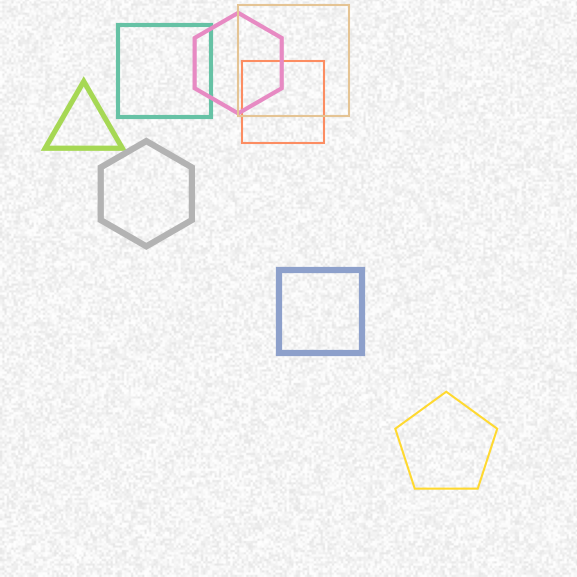[{"shape": "square", "thickness": 2, "radius": 0.4, "center": [0.285, 0.876]}, {"shape": "square", "thickness": 1, "radius": 0.36, "center": [0.49, 0.823]}, {"shape": "square", "thickness": 3, "radius": 0.36, "center": [0.555, 0.46]}, {"shape": "hexagon", "thickness": 2, "radius": 0.44, "center": [0.412, 0.89]}, {"shape": "triangle", "thickness": 2.5, "radius": 0.39, "center": [0.145, 0.781]}, {"shape": "pentagon", "thickness": 1, "radius": 0.46, "center": [0.773, 0.228]}, {"shape": "square", "thickness": 1, "radius": 0.48, "center": [0.509, 0.894]}, {"shape": "hexagon", "thickness": 3, "radius": 0.46, "center": [0.253, 0.664]}]